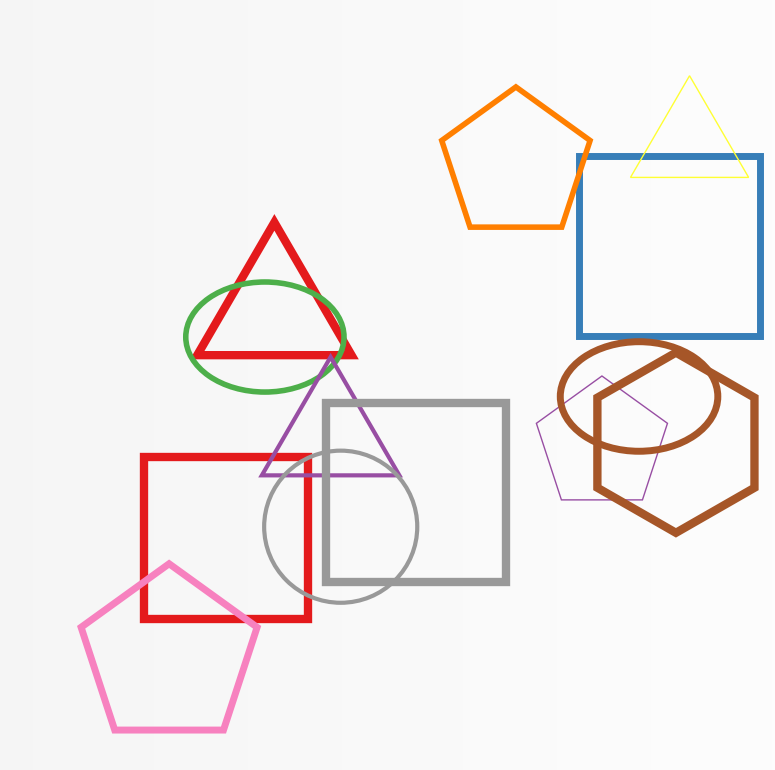[{"shape": "triangle", "thickness": 3, "radius": 0.57, "center": [0.354, 0.596]}, {"shape": "square", "thickness": 3, "radius": 0.53, "center": [0.292, 0.301]}, {"shape": "square", "thickness": 2.5, "radius": 0.58, "center": [0.864, 0.681]}, {"shape": "oval", "thickness": 2, "radius": 0.51, "center": [0.342, 0.562]}, {"shape": "triangle", "thickness": 1.5, "radius": 0.51, "center": [0.427, 0.434]}, {"shape": "pentagon", "thickness": 0.5, "radius": 0.44, "center": [0.777, 0.423]}, {"shape": "pentagon", "thickness": 2, "radius": 0.5, "center": [0.666, 0.786]}, {"shape": "triangle", "thickness": 0.5, "radius": 0.44, "center": [0.89, 0.814]}, {"shape": "oval", "thickness": 2.5, "radius": 0.51, "center": [0.825, 0.485]}, {"shape": "hexagon", "thickness": 3, "radius": 0.59, "center": [0.872, 0.425]}, {"shape": "pentagon", "thickness": 2.5, "radius": 0.6, "center": [0.218, 0.148]}, {"shape": "circle", "thickness": 1.5, "radius": 0.49, "center": [0.44, 0.316]}, {"shape": "square", "thickness": 3, "radius": 0.58, "center": [0.537, 0.361]}]